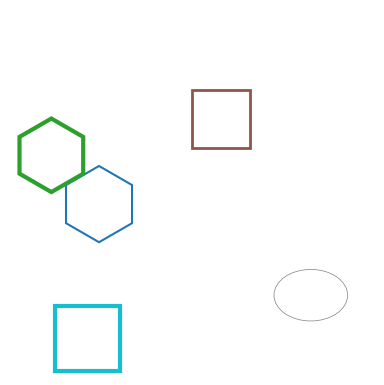[{"shape": "hexagon", "thickness": 1.5, "radius": 0.5, "center": [0.257, 0.47]}, {"shape": "hexagon", "thickness": 3, "radius": 0.48, "center": [0.133, 0.597]}, {"shape": "square", "thickness": 2, "radius": 0.38, "center": [0.575, 0.69]}, {"shape": "oval", "thickness": 0.5, "radius": 0.48, "center": [0.807, 0.233]}, {"shape": "square", "thickness": 3, "radius": 0.42, "center": [0.226, 0.121]}]